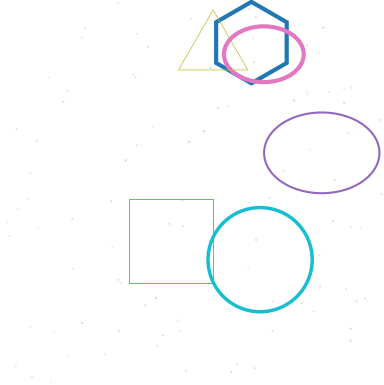[{"shape": "hexagon", "thickness": 3, "radius": 0.53, "center": [0.653, 0.889]}, {"shape": "square", "thickness": 0.5, "radius": 0.54, "center": [0.444, 0.375]}, {"shape": "oval", "thickness": 1.5, "radius": 0.75, "center": [0.836, 0.603]}, {"shape": "oval", "thickness": 3, "radius": 0.52, "center": [0.685, 0.859]}, {"shape": "triangle", "thickness": 0.5, "radius": 0.52, "center": [0.554, 0.87]}, {"shape": "circle", "thickness": 2.5, "radius": 0.68, "center": [0.676, 0.326]}]